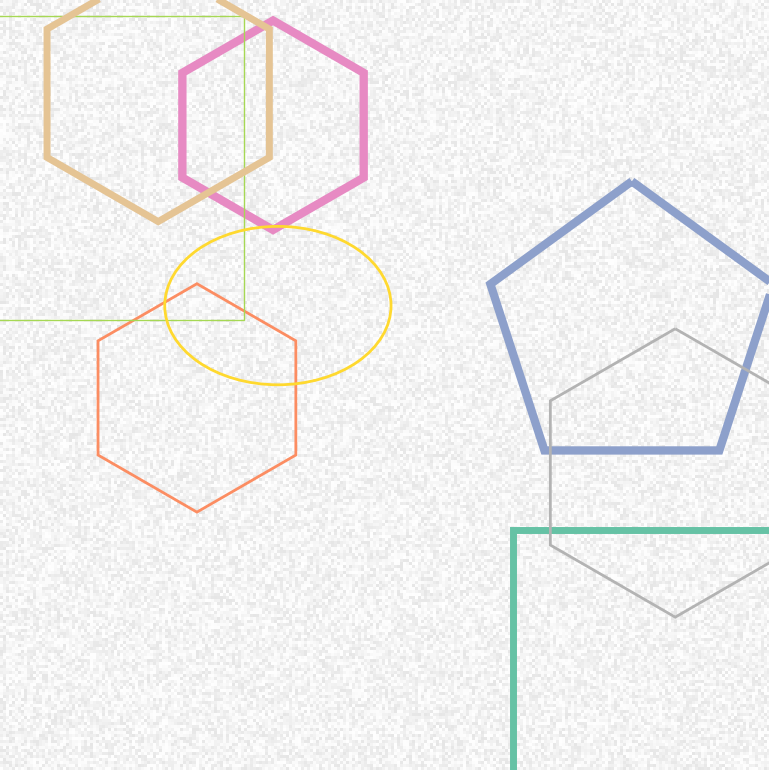[{"shape": "square", "thickness": 2.5, "radius": 0.99, "center": [0.863, 0.114]}, {"shape": "hexagon", "thickness": 1, "radius": 0.74, "center": [0.256, 0.483]}, {"shape": "pentagon", "thickness": 3, "radius": 0.97, "center": [0.821, 0.571]}, {"shape": "hexagon", "thickness": 3, "radius": 0.68, "center": [0.355, 0.837]}, {"shape": "square", "thickness": 0.5, "radius": 0.99, "center": [0.119, 0.782]}, {"shape": "oval", "thickness": 1, "radius": 0.73, "center": [0.361, 0.603]}, {"shape": "hexagon", "thickness": 2.5, "radius": 0.83, "center": [0.205, 0.879]}, {"shape": "hexagon", "thickness": 1, "radius": 0.94, "center": [0.877, 0.386]}]